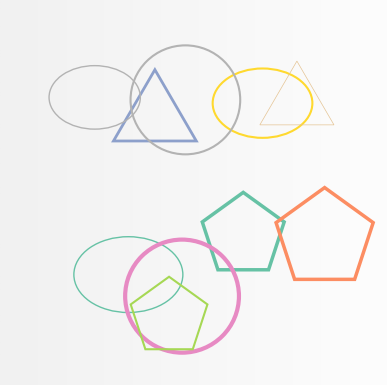[{"shape": "pentagon", "thickness": 2.5, "radius": 0.56, "center": [0.628, 0.389]}, {"shape": "oval", "thickness": 1, "radius": 0.7, "center": [0.331, 0.287]}, {"shape": "pentagon", "thickness": 2.5, "radius": 0.66, "center": [0.838, 0.381]}, {"shape": "triangle", "thickness": 2, "radius": 0.62, "center": [0.4, 0.696]}, {"shape": "circle", "thickness": 3, "radius": 0.73, "center": [0.47, 0.231]}, {"shape": "pentagon", "thickness": 1.5, "radius": 0.52, "center": [0.436, 0.177]}, {"shape": "oval", "thickness": 1.5, "radius": 0.64, "center": [0.677, 0.732]}, {"shape": "triangle", "thickness": 0.5, "radius": 0.55, "center": [0.766, 0.731]}, {"shape": "oval", "thickness": 1, "radius": 0.59, "center": [0.244, 0.747]}, {"shape": "circle", "thickness": 1.5, "radius": 0.71, "center": [0.478, 0.741]}]